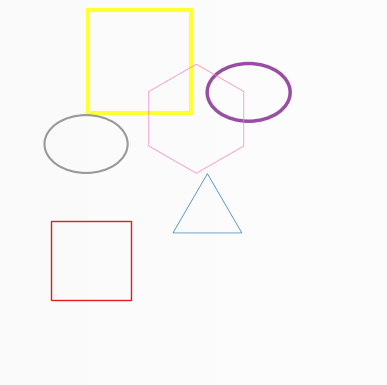[{"shape": "square", "thickness": 1, "radius": 0.51, "center": [0.235, 0.323]}, {"shape": "triangle", "thickness": 0.5, "radius": 0.51, "center": [0.535, 0.446]}, {"shape": "oval", "thickness": 2.5, "radius": 0.54, "center": [0.642, 0.76]}, {"shape": "square", "thickness": 3, "radius": 0.67, "center": [0.359, 0.84]}, {"shape": "hexagon", "thickness": 0.5, "radius": 0.71, "center": [0.507, 0.692]}, {"shape": "oval", "thickness": 1.5, "radius": 0.54, "center": [0.222, 0.626]}]